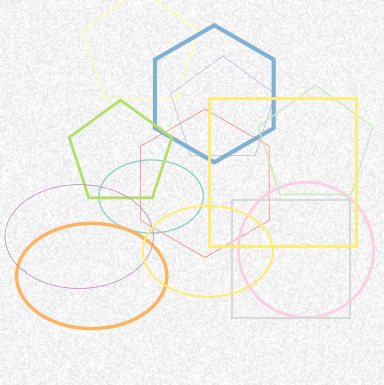[{"shape": "oval", "thickness": 1, "radius": 0.68, "center": [0.393, 0.49]}, {"shape": "pentagon", "thickness": 1, "radius": 0.79, "center": [0.365, 0.871]}, {"shape": "pentagon", "thickness": 0.5, "radius": 0.71, "center": [0.579, 0.712]}, {"shape": "hexagon", "thickness": 0.5, "radius": 0.96, "center": [0.532, 0.524]}, {"shape": "hexagon", "thickness": 3, "radius": 0.89, "center": [0.557, 0.756]}, {"shape": "oval", "thickness": 2.5, "radius": 0.98, "center": [0.238, 0.283]}, {"shape": "pentagon", "thickness": 2, "radius": 0.7, "center": [0.313, 0.6]}, {"shape": "circle", "thickness": 2, "radius": 0.88, "center": [0.795, 0.351]}, {"shape": "square", "thickness": 1.5, "radius": 0.77, "center": [0.755, 0.328]}, {"shape": "oval", "thickness": 0.5, "radius": 0.96, "center": [0.206, 0.386]}, {"shape": "pentagon", "thickness": 1, "radius": 0.78, "center": [0.819, 0.622]}, {"shape": "square", "thickness": 2, "radius": 0.96, "center": [0.734, 0.553]}, {"shape": "oval", "thickness": 1.5, "radius": 0.84, "center": [0.54, 0.347]}]